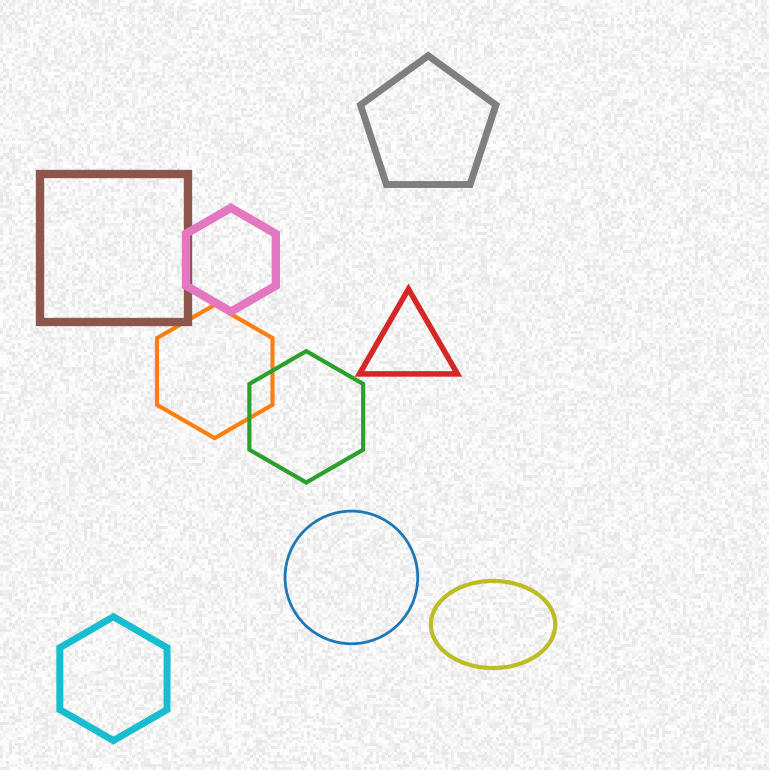[{"shape": "circle", "thickness": 1, "radius": 0.43, "center": [0.456, 0.25]}, {"shape": "hexagon", "thickness": 1.5, "radius": 0.43, "center": [0.279, 0.518]}, {"shape": "hexagon", "thickness": 1.5, "radius": 0.43, "center": [0.398, 0.459]}, {"shape": "triangle", "thickness": 2, "radius": 0.37, "center": [0.53, 0.551]}, {"shape": "square", "thickness": 3, "radius": 0.48, "center": [0.148, 0.678]}, {"shape": "hexagon", "thickness": 3, "radius": 0.34, "center": [0.3, 0.663]}, {"shape": "pentagon", "thickness": 2.5, "radius": 0.46, "center": [0.556, 0.835]}, {"shape": "oval", "thickness": 1.5, "radius": 0.4, "center": [0.64, 0.189]}, {"shape": "hexagon", "thickness": 2.5, "radius": 0.4, "center": [0.147, 0.119]}]